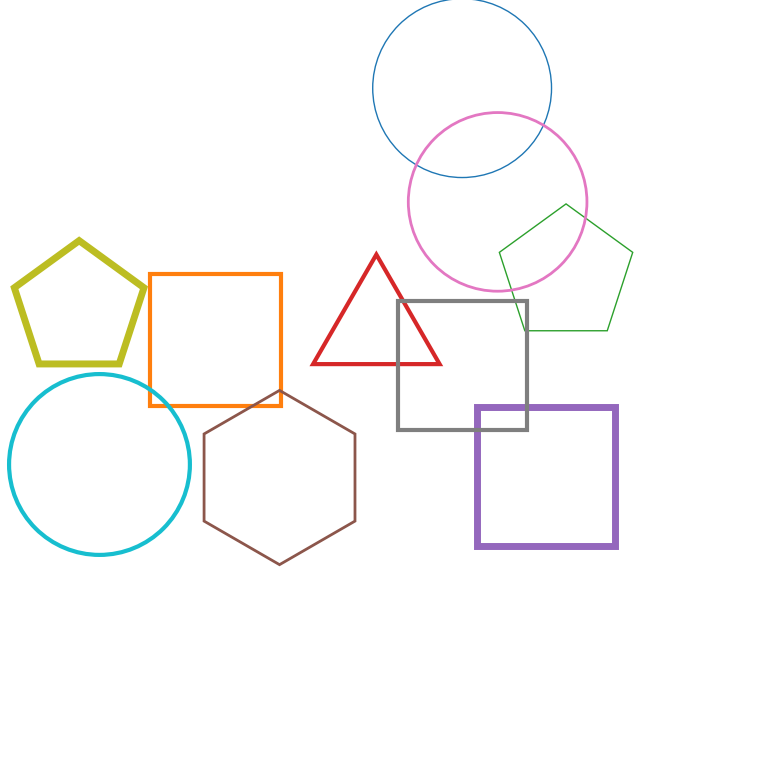[{"shape": "circle", "thickness": 0.5, "radius": 0.58, "center": [0.6, 0.886]}, {"shape": "square", "thickness": 1.5, "radius": 0.43, "center": [0.28, 0.558]}, {"shape": "pentagon", "thickness": 0.5, "radius": 0.46, "center": [0.735, 0.644]}, {"shape": "triangle", "thickness": 1.5, "radius": 0.47, "center": [0.489, 0.575]}, {"shape": "square", "thickness": 2.5, "radius": 0.45, "center": [0.709, 0.381]}, {"shape": "hexagon", "thickness": 1, "radius": 0.57, "center": [0.363, 0.38]}, {"shape": "circle", "thickness": 1, "radius": 0.58, "center": [0.646, 0.738]}, {"shape": "square", "thickness": 1.5, "radius": 0.42, "center": [0.601, 0.525]}, {"shape": "pentagon", "thickness": 2.5, "radius": 0.44, "center": [0.103, 0.599]}, {"shape": "circle", "thickness": 1.5, "radius": 0.59, "center": [0.129, 0.397]}]